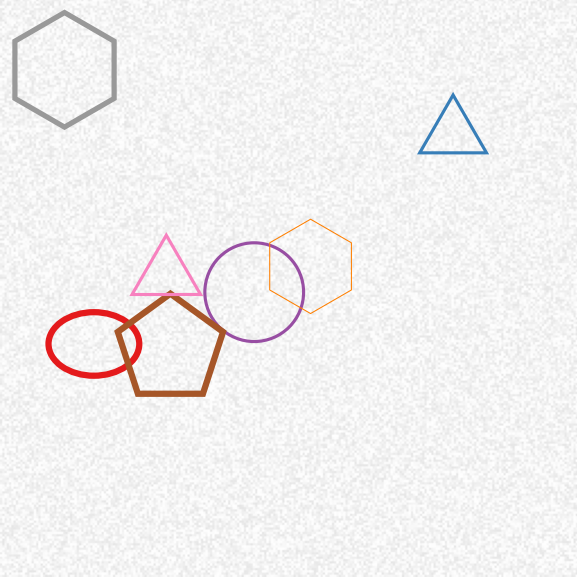[{"shape": "oval", "thickness": 3, "radius": 0.39, "center": [0.163, 0.404]}, {"shape": "triangle", "thickness": 1.5, "radius": 0.33, "center": [0.785, 0.768]}, {"shape": "circle", "thickness": 1.5, "radius": 0.43, "center": [0.44, 0.493]}, {"shape": "hexagon", "thickness": 0.5, "radius": 0.41, "center": [0.538, 0.538]}, {"shape": "pentagon", "thickness": 3, "radius": 0.48, "center": [0.295, 0.395]}, {"shape": "triangle", "thickness": 1.5, "radius": 0.34, "center": [0.288, 0.523]}, {"shape": "hexagon", "thickness": 2.5, "radius": 0.5, "center": [0.112, 0.878]}]